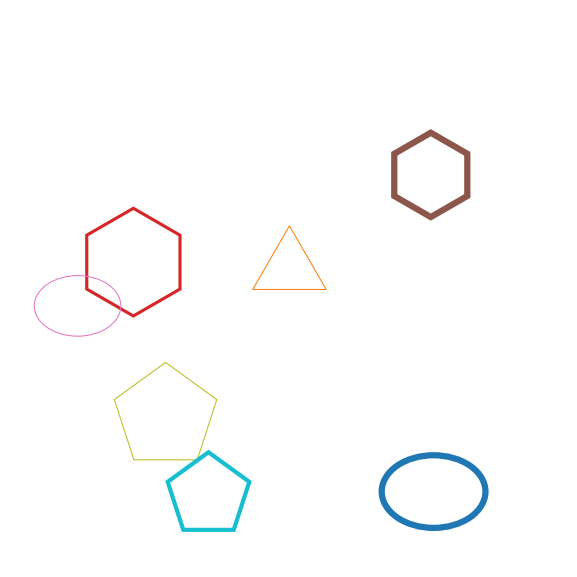[{"shape": "oval", "thickness": 3, "radius": 0.45, "center": [0.751, 0.148]}, {"shape": "triangle", "thickness": 0.5, "radius": 0.37, "center": [0.501, 0.535]}, {"shape": "hexagon", "thickness": 1.5, "radius": 0.47, "center": [0.231, 0.545]}, {"shape": "hexagon", "thickness": 3, "radius": 0.37, "center": [0.746, 0.696]}, {"shape": "oval", "thickness": 0.5, "radius": 0.37, "center": [0.134, 0.469]}, {"shape": "pentagon", "thickness": 0.5, "radius": 0.47, "center": [0.287, 0.278]}, {"shape": "pentagon", "thickness": 2, "radius": 0.37, "center": [0.361, 0.142]}]